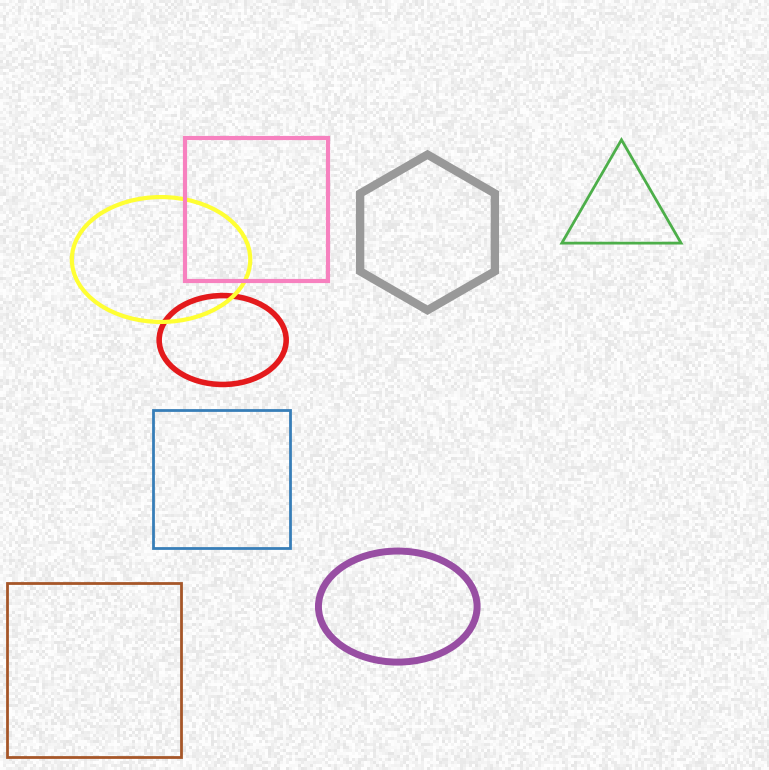[{"shape": "oval", "thickness": 2, "radius": 0.41, "center": [0.289, 0.558]}, {"shape": "square", "thickness": 1, "radius": 0.45, "center": [0.288, 0.378]}, {"shape": "triangle", "thickness": 1, "radius": 0.45, "center": [0.807, 0.729]}, {"shape": "oval", "thickness": 2.5, "radius": 0.52, "center": [0.517, 0.212]}, {"shape": "oval", "thickness": 1.5, "radius": 0.58, "center": [0.209, 0.663]}, {"shape": "square", "thickness": 1, "radius": 0.57, "center": [0.122, 0.13]}, {"shape": "square", "thickness": 1.5, "radius": 0.46, "center": [0.334, 0.727]}, {"shape": "hexagon", "thickness": 3, "radius": 0.51, "center": [0.555, 0.698]}]